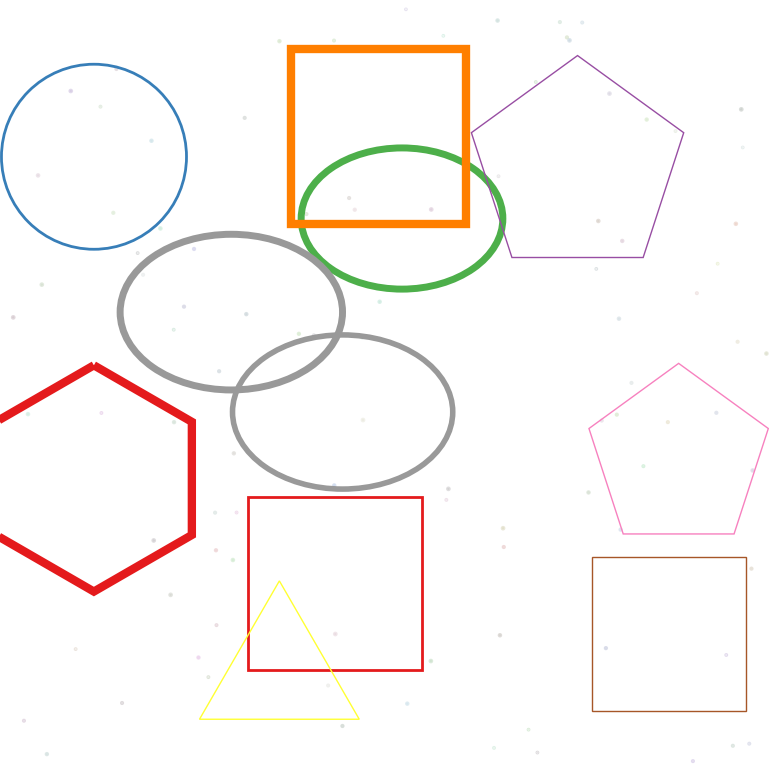[{"shape": "hexagon", "thickness": 3, "radius": 0.73, "center": [0.122, 0.379]}, {"shape": "square", "thickness": 1, "radius": 0.56, "center": [0.435, 0.242]}, {"shape": "circle", "thickness": 1, "radius": 0.6, "center": [0.122, 0.796]}, {"shape": "oval", "thickness": 2.5, "radius": 0.65, "center": [0.522, 0.716]}, {"shape": "pentagon", "thickness": 0.5, "radius": 0.72, "center": [0.75, 0.783]}, {"shape": "square", "thickness": 3, "radius": 0.57, "center": [0.492, 0.823]}, {"shape": "triangle", "thickness": 0.5, "radius": 0.6, "center": [0.363, 0.126]}, {"shape": "square", "thickness": 0.5, "radius": 0.5, "center": [0.869, 0.176]}, {"shape": "pentagon", "thickness": 0.5, "radius": 0.61, "center": [0.881, 0.406]}, {"shape": "oval", "thickness": 2.5, "radius": 0.72, "center": [0.3, 0.595]}, {"shape": "oval", "thickness": 2, "radius": 0.72, "center": [0.445, 0.465]}]